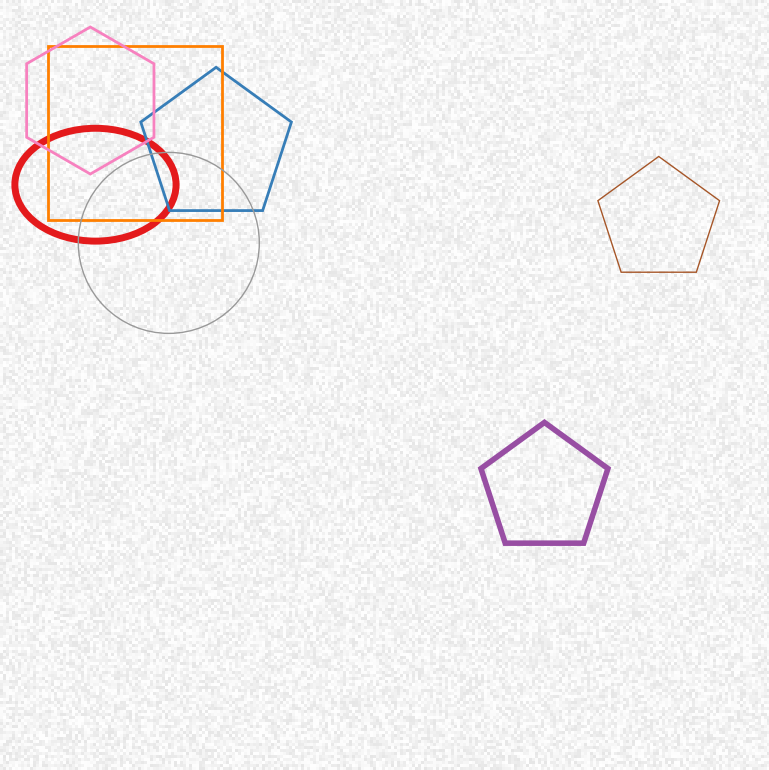[{"shape": "oval", "thickness": 2.5, "radius": 0.52, "center": [0.124, 0.76]}, {"shape": "pentagon", "thickness": 1, "radius": 0.51, "center": [0.281, 0.81]}, {"shape": "pentagon", "thickness": 2, "radius": 0.43, "center": [0.707, 0.365]}, {"shape": "square", "thickness": 1, "radius": 0.56, "center": [0.175, 0.828]}, {"shape": "pentagon", "thickness": 0.5, "radius": 0.42, "center": [0.855, 0.714]}, {"shape": "hexagon", "thickness": 1, "radius": 0.48, "center": [0.117, 0.869]}, {"shape": "circle", "thickness": 0.5, "radius": 0.59, "center": [0.219, 0.685]}]